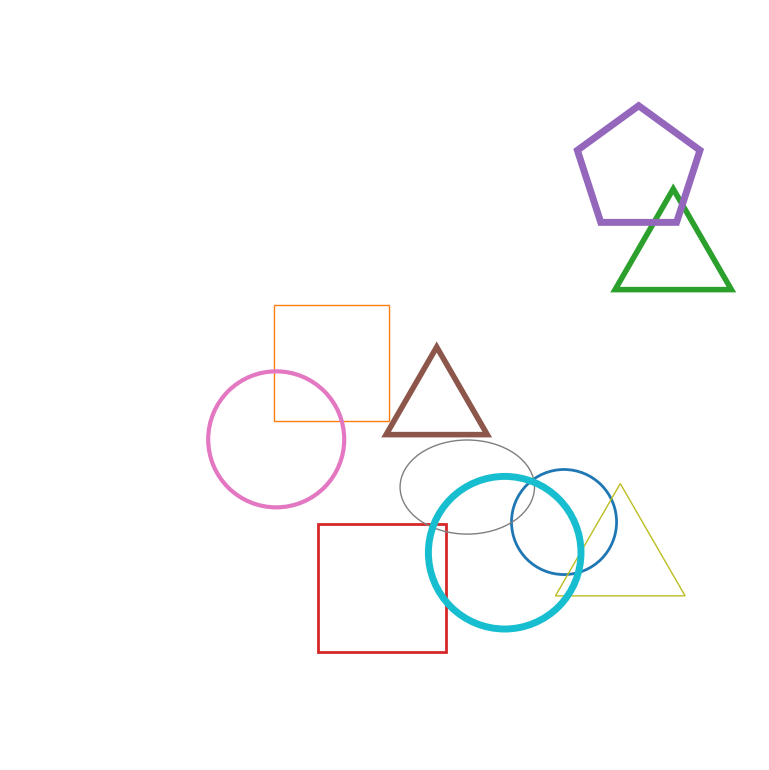[{"shape": "circle", "thickness": 1, "radius": 0.34, "center": [0.733, 0.322]}, {"shape": "square", "thickness": 0.5, "radius": 0.37, "center": [0.43, 0.529]}, {"shape": "triangle", "thickness": 2, "radius": 0.44, "center": [0.874, 0.667]}, {"shape": "square", "thickness": 1, "radius": 0.42, "center": [0.496, 0.237]}, {"shape": "pentagon", "thickness": 2.5, "radius": 0.42, "center": [0.829, 0.779]}, {"shape": "triangle", "thickness": 2, "radius": 0.38, "center": [0.567, 0.473]}, {"shape": "circle", "thickness": 1.5, "radius": 0.44, "center": [0.359, 0.429]}, {"shape": "oval", "thickness": 0.5, "radius": 0.44, "center": [0.607, 0.367]}, {"shape": "triangle", "thickness": 0.5, "radius": 0.49, "center": [0.806, 0.275]}, {"shape": "circle", "thickness": 2.5, "radius": 0.5, "center": [0.655, 0.282]}]